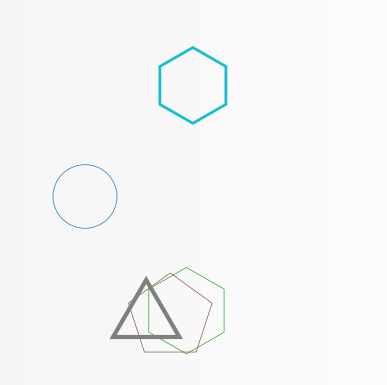[{"shape": "circle", "thickness": 0.5, "radius": 0.41, "center": [0.219, 0.49]}, {"shape": "hexagon", "thickness": 0.5, "radius": 0.56, "center": [0.481, 0.193]}, {"shape": "pentagon", "thickness": 0.5, "radius": 0.57, "center": [0.439, 0.177]}, {"shape": "triangle", "thickness": 3, "radius": 0.49, "center": [0.377, 0.174]}, {"shape": "hexagon", "thickness": 2, "radius": 0.49, "center": [0.498, 0.778]}]